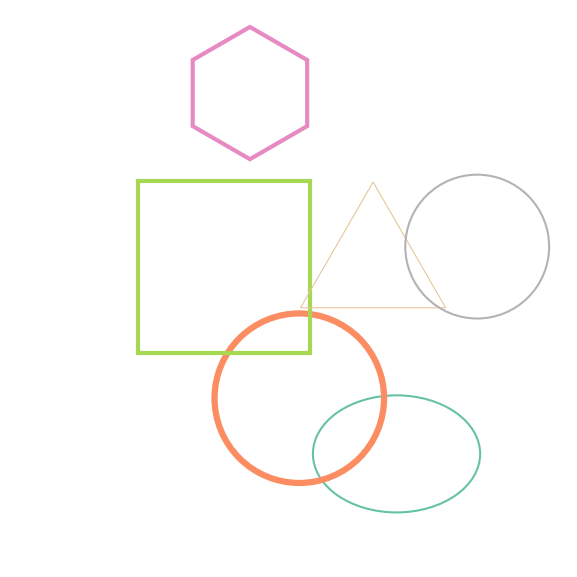[{"shape": "oval", "thickness": 1, "radius": 0.72, "center": [0.687, 0.213]}, {"shape": "circle", "thickness": 3, "radius": 0.73, "center": [0.518, 0.31]}, {"shape": "hexagon", "thickness": 2, "radius": 0.57, "center": [0.433, 0.838]}, {"shape": "square", "thickness": 2, "radius": 0.74, "center": [0.388, 0.537]}, {"shape": "triangle", "thickness": 0.5, "radius": 0.73, "center": [0.646, 0.539]}, {"shape": "circle", "thickness": 1, "radius": 0.62, "center": [0.826, 0.572]}]